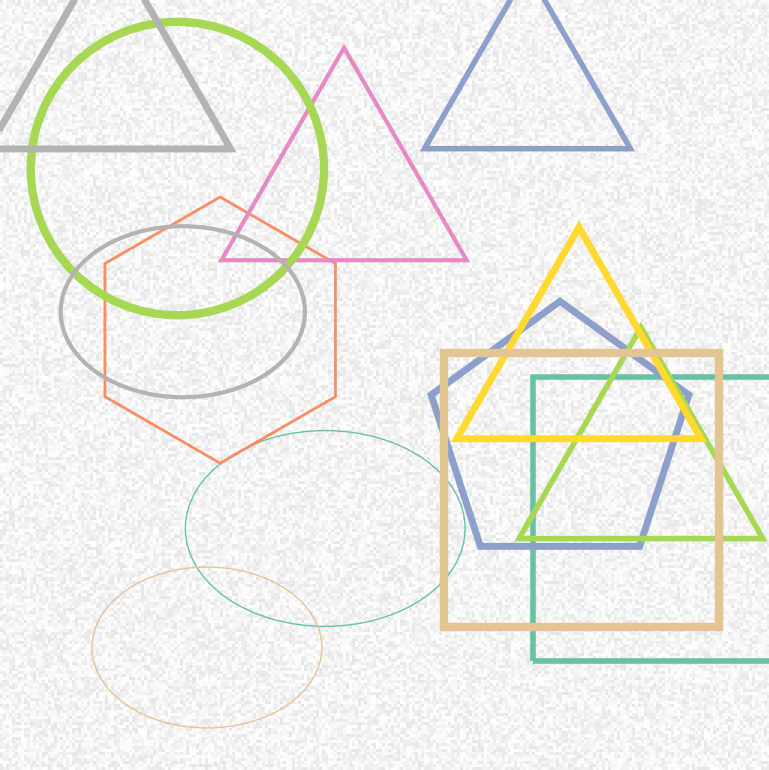[{"shape": "oval", "thickness": 0.5, "radius": 0.91, "center": [0.422, 0.314]}, {"shape": "square", "thickness": 2, "radius": 0.92, "center": [0.877, 0.326]}, {"shape": "hexagon", "thickness": 1, "radius": 0.86, "center": [0.286, 0.571]}, {"shape": "triangle", "thickness": 2, "radius": 0.77, "center": [0.685, 0.884]}, {"shape": "pentagon", "thickness": 2.5, "radius": 0.88, "center": [0.727, 0.433]}, {"shape": "triangle", "thickness": 1.5, "radius": 0.92, "center": [0.447, 0.754]}, {"shape": "circle", "thickness": 3, "radius": 0.95, "center": [0.23, 0.781]}, {"shape": "triangle", "thickness": 2, "radius": 0.91, "center": [0.832, 0.392]}, {"shape": "triangle", "thickness": 2.5, "radius": 0.92, "center": [0.752, 0.522]}, {"shape": "square", "thickness": 3, "radius": 0.89, "center": [0.755, 0.363]}, {"shape": "oval", "thickness": 0.5, "radius": 0.75, "center": [0.269, 0.159]}, {"shape": "triangle", "thickness": 2.5, "radius": 0.91, "center": [0.142, 0.897]}, {"shape": "oval", "thickness": 1.5, "radius": 0.79, "center": [0.237, 0.595]}]